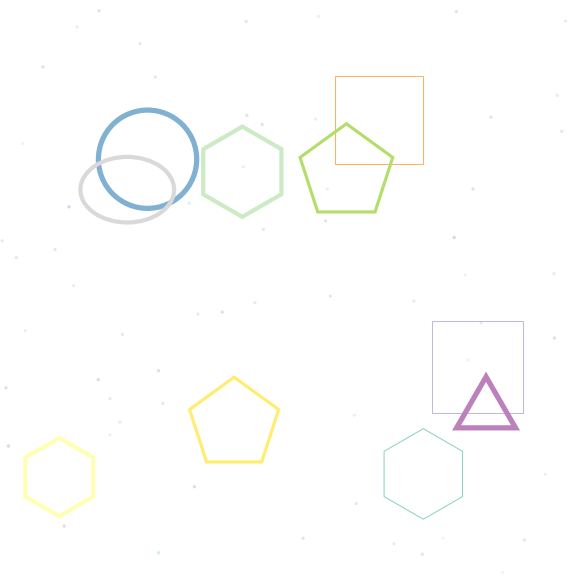[{"shape": "hexagon", "thickness": 0.5, "radius": 0.39, "center": [0.733, 0.178]}, {"shape": "hexagon", "thickness": 2, "radius": 0.34, "center": [0.103, 0.173]}, {"shape": "square", "thickness": 0.5, "radius": 0.4, "center": [0.827, 0.363]}, {"shape": "circle", "thickness": 2.5, "radius": 0.43, "center": [0.255, 0.723]}, {"shape": "square", "thickness": 0.5, "radius": 0.38, "center": [0.656, 0.791]}, {"shape": "pentagon", "thickness": 1.5, "radius": 0.42, "center": [0.6, 0.7]}, {"shape": "oval", "thickness": 2, "radius": 0.41, "center": [0.22, 0.671]}, {"shape": "triangle", "thickness": 2.5, "radius": 0.29, "center": [0.842, 0.288]}, {"shape": "hexagon", "thickness": 2, "radius": 0.39, "center": [0.42, 0.702]}, {"shape": "pentagon", "thickness": 1.5, "radius": 0.41, "center": [0.405, 0.265]}]